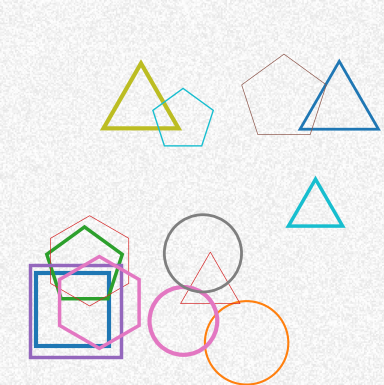[{"shape": "triangle", "thickness": 2, "radius": 0.59, "center": [0.881, 0.723]}, {"shape": "square", "thickness": 3, "radius": 0.48, "center": [0.188, 0.196]}, {"shape": "circle", "thickness": 1.5, "radius": 0.54, "center": [0.641, 0.11]}, {"shape": "pentagon", "thickness": 2.5, "radius": 0.52, "center": [0.22, 0.307]}, {"shape": "triangle", "thickness": 0.5, "radius": 0.45, "center": [0.546, 0.256]}, {"shape": "hexagon", "thickness": 0.5, "radius": 0.59, "center": [0.233, 0.322]}, {"shape": "square", "thickness": 2.5, "radius": 0.59, "center": [0.196, 0.193]}, {"shape": "pentagon", "thickness": 0.5, "radius": 0.58, "center": [0.738, 0.744]}, {"shape": "hexagon", "thickness": 2.5, "radius": 0.6, "center": [0.258, 0.214]}, {"shape": "circle", "thickness": 3, "radius": 0.44, "center": [0.476, 0.166]}, {"shape": "circle", "thickness": 2, "radius": 0.5, "center": [0.527, 0.342]}, {"shape": "triangle", "thickness": 3, "radius": 0.56, "center": [0.366, 0.723]}, {"shape": "triangle", "thickness": 2.5, "radius": 0.41, "center": [0.82, 0.453]}, {"shape": "pentagon", "thickness": 1, "radius": 0.41, "center": [0.476, 0.688]}]